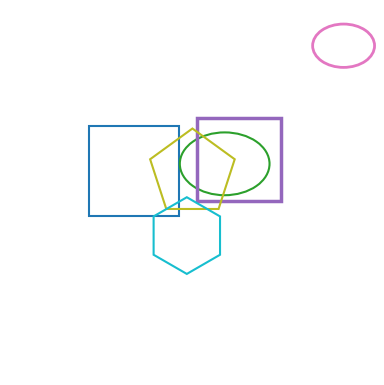[{"shape": "square", "thickness": 1.5, "radius": 0.58, "center": [0.348, 0.557]}, {"shape": "oval", "thickness": 1.5, "radius": 0.58, "center": [0.584, 0.575]}, {"shape": "square", "thickness": 2.5, "radius": 0.54, "center": [0.621, 0.586]}, {"shape": "oval", "thickness": 2, "radius": 0.4, "center": [0.892, 0.881]}, {"shape": "pentagon", "thickness": 1.5, "radius": 0.58, "center": [0.5, 0.551]}, {"shape": "hexagon", "thickness": 1.5, "radius": 0.5, "center": [0.485, 0.388]}]